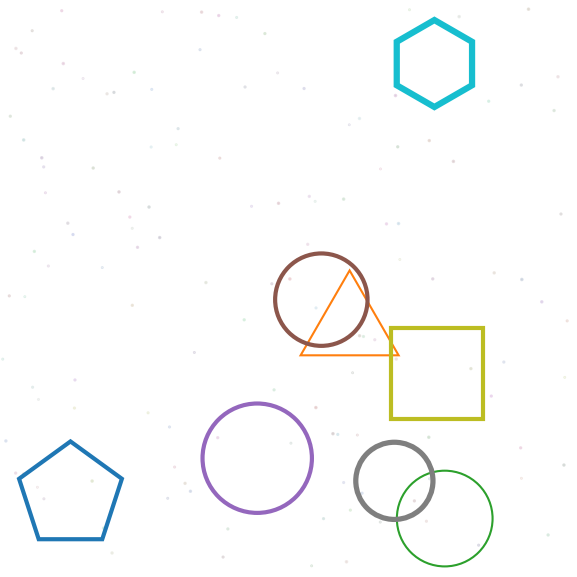[{"shape": "pentagon", "thickness": 2, "radius": 0.47, "center": [0.122, 0.141]}, {"shape": "triangle", "thickness": 1, "radius": 0.49, "center": [0.605, 0.433]}, {"shape": "circle", "thickness": 1, "radius": 0.41, "center": [0.77, 0.101]}, {"shape": "circle", "thickness": 2, "radius": 0.47, "center": [0.445, 0.206]}, {"shape": "circle", "thickness": 2, "radius": 0.4, "center": [0.556, 0.48]}, {"shape": "circle", "thickness": 2.5, "radius": 0.33, "center": [0.683, 0.167]}, {"shape": "square", "thickness": 2, "radius": 0.4, "center": [0.756, 0.353]}, {"shape": "hexagon", "thickness": 3, "radius": 0.38, "center": [0.752, 0.889]}]